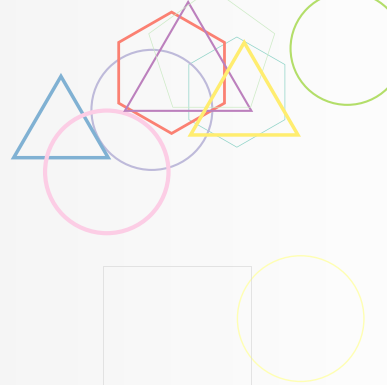[{"shape": "hexagon", "thickness": 0.5, "radius": 0.72, "center": [0.611, 0.761]}, {"shape": "circle", "thickness": 1, "radius": 0.82, "center": [0.776, 0.172]}, {"shape": "circle", "thickness": 1.5, "radius": 0.78, "center": [0.392, 0.715]}, {"shape": "hexagon", "thickness": 2, "radius": 0.79, "center": [0.443, 0.811]}, {"shape": "triangle", "thickness": 2.5, "radius": 0.7, "center": [0.157, 0.661]}, {"shape": "circle", "thickness": 1.5, "radius": 0.73, "center": [0.896, 0.874]}, {"shape": "circle", "thickness": 3, "radius": 0.8, "center": [0.276, 0.554]}, {"shape": "square", "thickness": 0.5, "radius": 0.95, "center": [0.458, 0.117]}, {"shape": "triangle", "thickness": 1.5, "radius": 0.94, "center": [0.486, 0.806]}, {"shape": "pentagon", "thickness": 0.5, "radius": 0.85, "center": [0.546, 0.86]}, {"shape": "triangle", "thickness": 2.5, "radius": 0.8, "center": [0.63, 0.73]}]